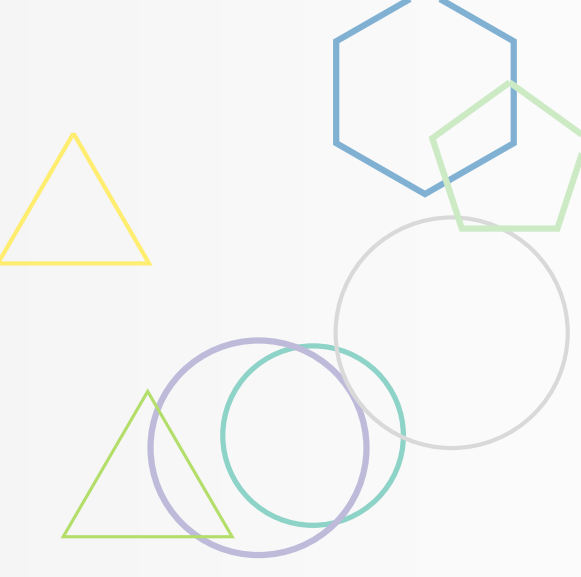[{"shape": "circle", "thickness": 2.5, "radius": 0.78, "center": [0.539, 0.245]}, {"shape": "circle", "thickness": 3, "radius": 0.93, "center": [0.445, 0.224]}, {"shape": "hexagon", "thickness": 3, "radius": 0.88, "center": [0.731, 0.839]}, {"shape": "triangle", "thickness": 1.5, "radius": 0.84, "center": [0.254, 0.154]}, {"shape": "circle", "thickness": 2, "radius": 1.0, "center": [0.777, 0.423]}, {"shape": "pentagon", "thickness": 3, "radius": 0.7, "center": [0.877, 0.717]}, {"shape": "triangle", "thickness": 2, "radius": 0.75, "center": [0.126, 0.618]}]